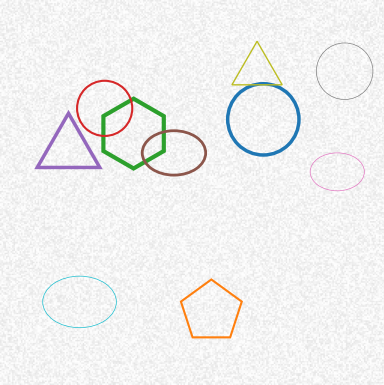[{"shape": "circle", "thickness": 2.5, "radius": 0.46, "center": [0.684, 0.69]}, {"shape": "pentagon", "thickness": 1.5, "radius": 0.42, "center": [0.549, 0.191]}, {"shape": "hexagon", "thickness": 3, "radius": 0.45, "center": [0.347, 0.653]}, {"shape": "circle", "thickness": 1.5, "radius": 0.36, "center": [0.272, 0.719]}, {"shape": "triangle", "thickness": 2.5, "radius": 0.47, "center": [0.178, 0.612]}, {"shape": "oval", "thickness": 2, "radius": 0.41, "center": [0.452, 0.603]}, {"shape": "oval", "thickness": 0.5, "radius": 0.35, "center": [0.876, 0.554]}, {"shape": "circle", "thickness": 0.5, "radius": 0.37, "center": [0.895, 0.815]}, {"shape": "triangle", "thickness": 1, "radius": 0.38, "center": [0.668, 0.817]}, {"shape": "oval", "thickness": 0.5, "radius": 0.48, "center": [0.207, 0.216]}]